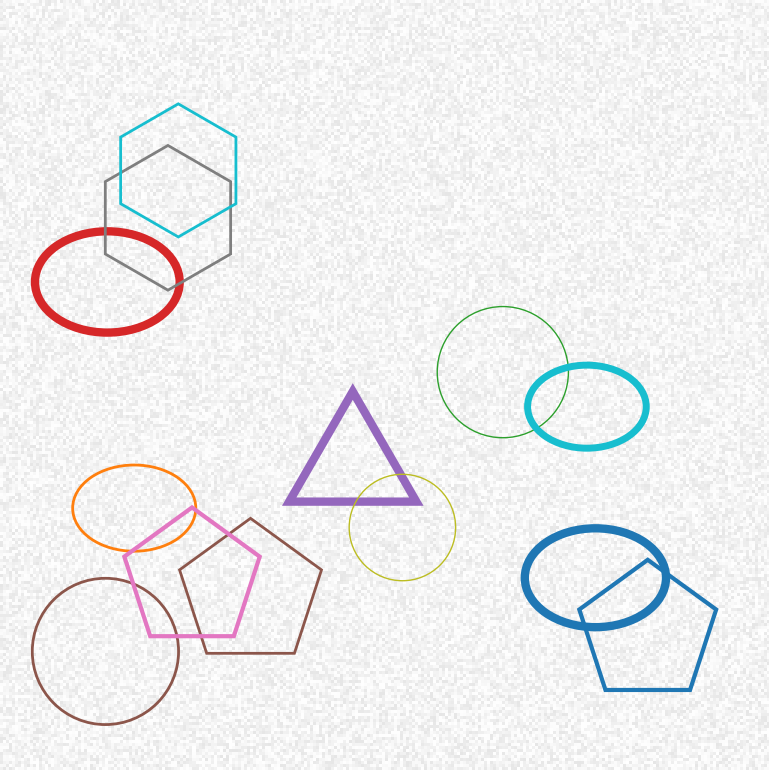[{"shape": "oval", "thickness": 3, "radius": 0.46, "center": [0.773, 0.25]}, {"shape": "pentagon", "thickness": 1.5, "radius": 0.47, "center": [0.841, 0.18]}, {"shape": "oval", "thickness": 1, "radius": 0.4, "center": [0.174, 0.34]}, {"shape": "circle", "thickness": 0.5, "radius": 0.43, "center": [0.653, 0.517]}, {"shape": "oval", "thickness": 3, "radius": 0.47, "center": [0.139, 0.634]}, {"shape": "triangle", "thickness": 3, "radius": 0.48, "center": [0.458, 0.396]}, {"shape": "circle", "thickness": 1, "radius": 0.47, "center": [0.137, 0.154]}, {"shape": "pentagon", "thickness": 1, "radius": 0.48, "center": [0.325, 0.23]}, {"shape": "pentagon", "thickness": 1.5, "radius": 0.46, "center": [0.249, 0.249]}, {"shape": "hexagon", "thickness": 1, "radius": 0.47, "center": [0.218, 0.717]}, {"shape": "circle", "thickness": 0.5, "radius": 0.35, "center": [0.523, 0.315]}, {"shape": "oval", "thickness": 2.5, "radius": 0.39, "center": [0.762, 0.472]}, {"shape": "hexagon", "thickness": 1, "radius": 0.43, "center": [0.232, 0.779]}]